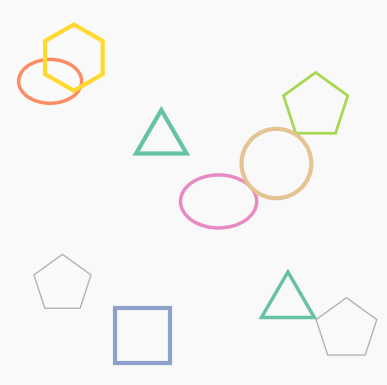[{"shape": "triangle", "thickness": 3, "radius": 0.38, "center": [0.416, 0.639]}, {"shape": "triangle", "thickness": 2.5, "radius": 0.39, "center": [0.743, 0.215]}, {"shape": "oval", "thickness": 2.5, "radius": 0.41, "center": [0.129, 0.789]}, {"shape": "square", "thickness": 3, "radius": 0.35, "center": [0.367, 0.129]}, {"shape": "oval", "thickness": 2.5, "radius": 0.49, "center": [0.564, 0.477]}, {"shape": "pentagon", "thickness": 2, "radius": 0.44, "center": [0.815, 0.724]}, {"shape": "hexagon", "thickness": 3, "radius": 0.43, "center": [0.191, 0.85]}, {"shape": "circle", "thickness": 3, "radius": 0.45, "center": [0.713, 0.575]}, {"shape": "pentagon", "thickness": 1, "radius": 0.41, "center": [0.894, 0.144]}, {"shape": "pentagon", "thickness": 1, "radius": 0.39, "center": [0.161, 0.262]}]